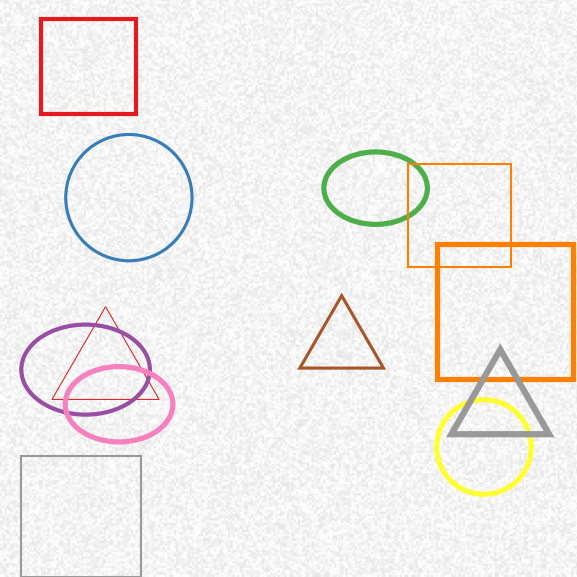[{"shape": "triangle", "thickness": 0.5, "radius": 0.54, "center": [0.183, 0.361]}, {"shape": "square", "thickness": 2, "radius": 0.41, "center": [0.153, 0.884]}, {"shape": "circle", "thickness": 1.5, "radius": 0.55, "center": [0.223, 0.657]}, {"shape": "oval", "thickness": 2.5, "radius": 0.45, "center": [0.65, 0.673]}, {"shape": "oval", "thickness": 2, "radius": 0.56, "center": [0.148, 0.359]}, {"shape": "square", "thickness": 2.5, "radius": 0.58, "center": [0.874, 0.46]}, {"shape": "square", "thickness": 1, "radius": 0.45, "center": [0.795, 0.626]}, {"shape": "circle", "thickness": 2.5, "radius": 0.41, "center": [0.838, 0.225]}, {"shape": "triangle", "thickness": 1.5, "radius": 0.42, "center": [0.592, 0.404]}, {"shape": "oval", "thickness": 2.5, "radius": 0.47, "center": [0.206, 0.299]}, {"shape": "triangle", "thickness": 3, "radius": 0.49, "center": [0.866, 0.296]}, {"shape": "square", "thickness": 1, "radius": 0.52, "center": [0.14, 0.105]}]